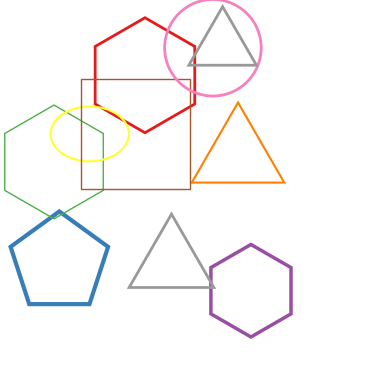[{"shape": "hexagon", "thickness": 2, "radius": 0.75, "center": [0.377, 0.805]}, {"shape": "pentagon", "thickness": 3, "radius": 0.67, "center": [0.154, 0.318]}, {"shape": "hexagon", "thickness": 1, "radius": 0.74, "center": [0.14, 0.579]}, {"shape": "hexagon", "thickness": 2.5, "radius": 0.6, "center": [0.652, 0.245]}, {"shape": "triangle", "thickness": 1.5, "radius": 0.69, "center": [0.618, 0.595]}, {"shape": "oval", "thickness": 1.5, "radius": 0.51, "center": [0.233, 0.652]}, {"shape": "square", "thickness": 1, "radius": 0.71, "center": [0.352, 0.651]}, {"shape": "circle", "thickness": 2, "radius": 0.63, "center": [0.553, 0.876]}, {"shape": "triangle", "thickness": 2, "radius": 0.51, "center": [0.578, 0.881]}, {"shape": "triangle", "thickness": 2, "radius": 0.64, "center": [0.445, 0.317]}]